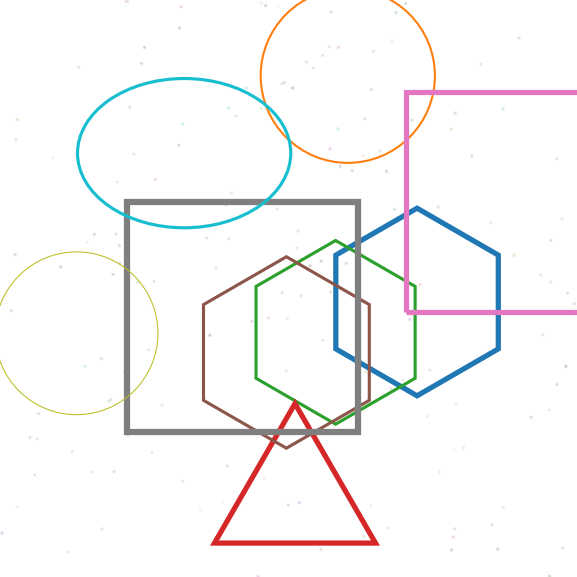[{"shape": "hexagon", "thickness": 2.5, "radius": 0.81, "center": [0.722, 0.476]}, {"shape": "circle", "thickness": 1, "radius": 0.75, "center": [0.602, 0.868]}, {"shape": "hexagon", "thickness": 1.5, "radius": 0.8, "center": [0.581, 0.424]}, {"shape": "triangle", "thickness": 2.5, "radius": 0.8, "center": [0.511, 0.139]}, {"shape": "hexagon", "thickness": 1.5, "radius": 0.83, "center": [0.496, 0.389]}, {"shape": "square", "thickness": 2.5, "radius": 0.95, "center": [0.894, 0.649]}, {"shape": "square", "thickness": 3, "radius": 1.0, "center": [0.42, 0.45]}, {"shape": "circle", "thickness": 0.5, "radius": 0.7, "center": [0.133, 0.422]}, {"shape": "oval", "thickness": 1.5, "radius": 0.92, "center": [0.319, 0.734]}]